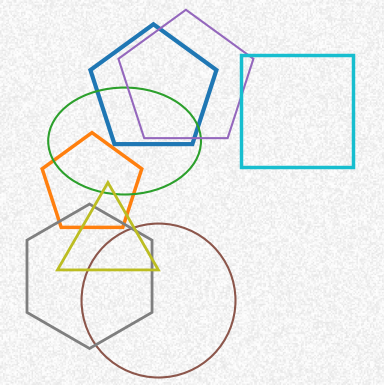[{"shape": "pentagon", "thickness": 3, "radius": 0.86, "center": [0.399, 0.765]}, {"shape": "pentagon", "thickness": 2.5, "radius": 0.68, "center": [0.239, 0.519]}, {"shape": "oval", "thickness": 1.5, "radius": 0.99, "center": [0.324, 0.634]}, {"shape": "pentagon", "thickness": 1.5, "radius": 0.92, "center": [0.483, 0.79]}, {"shape": "circle", "thickness": 1.5, "radius": 1.0, "center": [0.412, 0.219]}, {"shape": "hexagon", "thickness": 2, "radius": 0.94, "center": [0.233, 0.282]}, {"shape": "triangle", "thickness": 2, "radius": 0.76, "center": [0.28, 0.375]}, {"shape": "square", "thickness": 2.5, "radius": 0.73, "center": [0.772, 0.711]}]